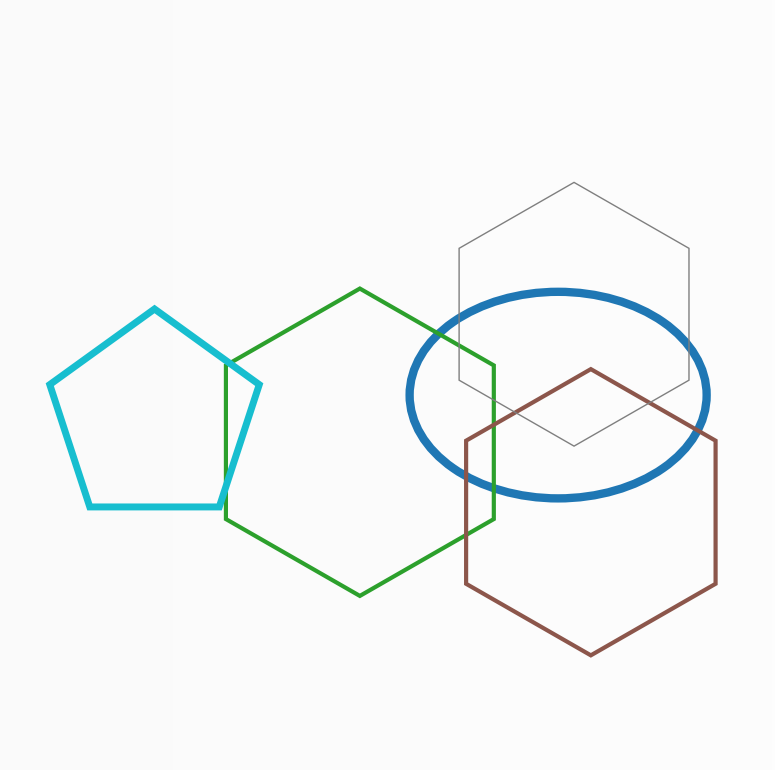[{"shape": "oval", "thickness": 3, "radius": 0.96, "center": [0.72, 0.487]}, {"shape": "hexagon", "thickness": 1.5, "radius": 1.0, "center": [0.464, 0.426]}, {"shape": "hexagon", "thickness": 1.5, "radius": 0.93, "center": [0.762, 0.335]}, {"shape": "hexagon", "thickness": 0.5, "radius": 0.86, "center": [0.741, 0.592]}, {"shape": "pentagon", "thickness": 2.5, "radius": 0.71, "center": [0.199, 0.457]}]